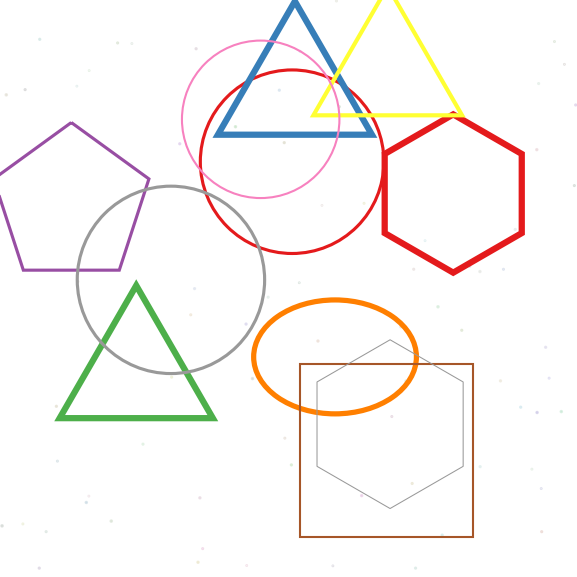[{"shape": "circle", "thickness": 1.5, "radius": 0.79, "center": [0.506, 0.719]}, {"shape": "hexagon", "thickness": 3, "radius": 0.69, "center": [0.785, 0.664]}, {"shape": "triangle", "thickness": 3, "radius": 0.77, "center": [0.511, 0.843]}, {"shape": "triangle", "thickness": 3, "radius": 0.77, "center": [0.236, 0.352]}, {"shape": "pentagon", "thickness": 1.5, "radius": 0.71, "center": [0.123, 0.646]}, {"shape": "oval", "thickness": 2.5, "radius": 0.7, "center": [0.58, 0.381]}, {"shape": "triangle", "thickness": 2, "radius": 0.74, "center": [0.671, 0.874]}, {"shape": "square", "thickness": 1, "radius": 0.75, "center": [0.669, 0.219]}, {"shape": "circle", "thickness": 1, "radius": 0.68, "center": [0.451, 0.793]}, {"shape": "circle", "thickness": 1.5, "radius": 0.81, "center": [0.296, 0.515]}, {"shape": "hexagon", "thickness": 0.5, "radius": 0.73, "center": [0.675, 0.265]}]